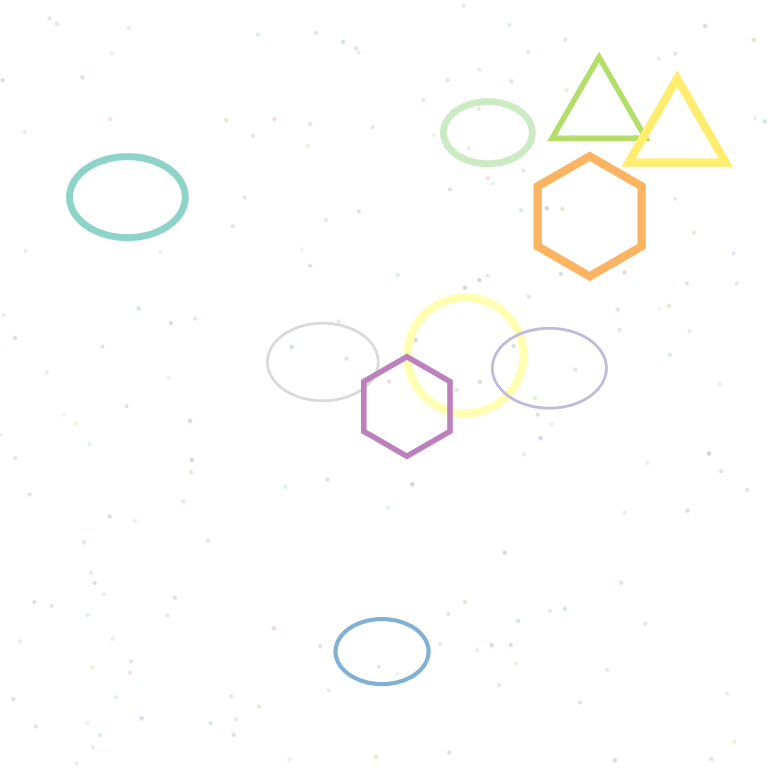[{"shape": "oval", "thickness": 2.5, "radius": 0.38, "center": [0.165, 0.744]}, {"shape": "circle", "thickness": 3, "radius": 0.38, "center": [0.604, 0.538]}, {"shape": "oval", "thickness": 1, "radius": 0.37, "center": [0.713, 0.522]}, {"shape": "oval", "thickness": 1.5, "radius": 0.3, "center": [0.496, 0.154]}, {"shape": "hexagon", "thickness": 3, "radius": 0.39, "center": [0.766, 0.719]}, {"shape": "triangle", "thickness": 2, "radius": 0.35, "center": [0.778, 0.856]}, {"shape": "oval", "thickness": 1, "radius": 0.36, "center": [0.419, 0.53]}, {"shape": "hexagon", "thickness": 2, "radius": 0.32, "center": [0.528, 0.472]}, {"shape": "oval", "thickness": 2.5, "radius": 0.29, "center": [0.634, 0.828]}, {"shape": "triangle", "thickness": 3, "radius": 0.36, "center": [0.879, 0.825]}]